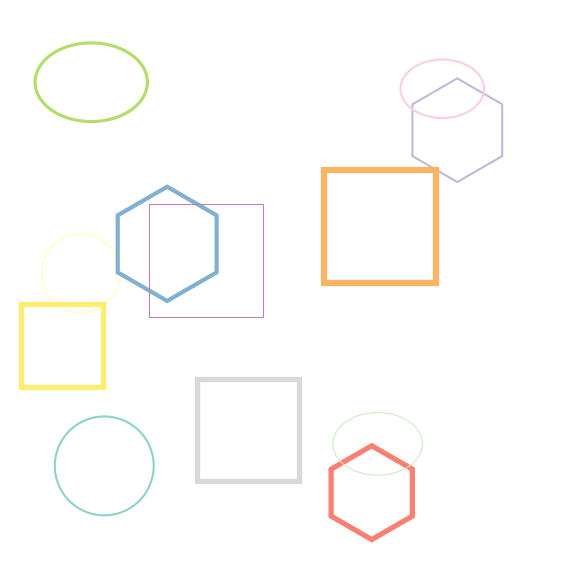[{"shape": "circle", "thickness": 1, "radius": 0.43, "center": [0.181, 0.192]}, {"shape": "circle", "thickness": 0.5, "radius": 0.34, "center": [0.14, 0.526]}, {"shape": "hexagon", "thickness": 1, "radius": 0.45, "center": [0.792, 0.774]}, {"shape": "hexagon", "thickness": 2.5, "radius": 0.41, "center": [0.644, 0.146]}, {"shape": "hexagon", "thickness": 2, "radius": 0.49, "center": [0.289, 0.577]}, {"shape": "square", "thickness": 3, "radius": 0.49, "center": [0.658, 0.607]}, {"shape": "oval", "thickness": 1.5, "radius": 0.49, "center": [0.158, 0.857]}, {"shape": "oval", "thickness": 1, "radius": 0.36, "center": [0.766, 0.845]}, {"shape": "square", "thickness": 2.5, "radius": 0.44, "center": [0.429, 0.255]}, {"shape": "square", "thickness": 0.5, "radius": 0.49, "center": [0.357, 0.548]}, {"shape": "oval", "thickness": 0.5, "radius": 0.39, "center": [0.654, 0.231]}, {"shape": "square", "thickness": 2.5, "radius": 0.36, "center": [0.107, 0.401]}]